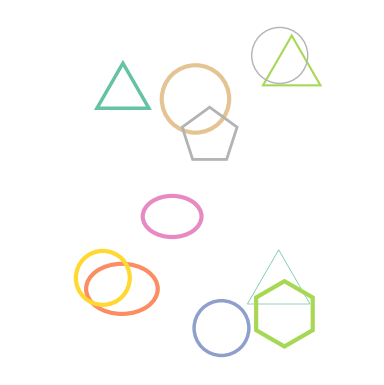[{"shape": "triangle", "thickness": 2.5, "radius": 0.39, "center": [0.319, 0.758]}, {"shape": "triangle", "thickness": 0.5, "radius": 0.47, "center": [0.724, 0.257]}, {"shape": "oval", "thickness": 3, "radius": 0.47, "center": [0.317, 0.25]}, {"shape": "circle", "thickness": 2.5, "radius": 0.36, "center": [0.575, 0.148]}, {"shape": "oval", "thickness": 3, "radius": 0.38, "center": [0.447, 0.438]}, {"shape": "triangle", "thickness": 1.5, "radius": 0.43, "center": [0.758, 0.821]}, {"shape": "hexagon", "thickness": 3, "radius": 0.42, "center": [0.739, 0.185]}, {"shape": "circle", "thickness": 3, "radius": 0.35, "center": [0.267, 0.278]}, {"shape": "circle", "thickness": 3, "radius": 0.44, "center": [0.508, 0.743]}, {"shape": "pentagon", "thickness": 2, "radius": 0.37, "center": [0.545, 0.647]}, {"shape": "circle", "thickness": 1, "radius": 0.36, "center": [0.727, 0.856]}]